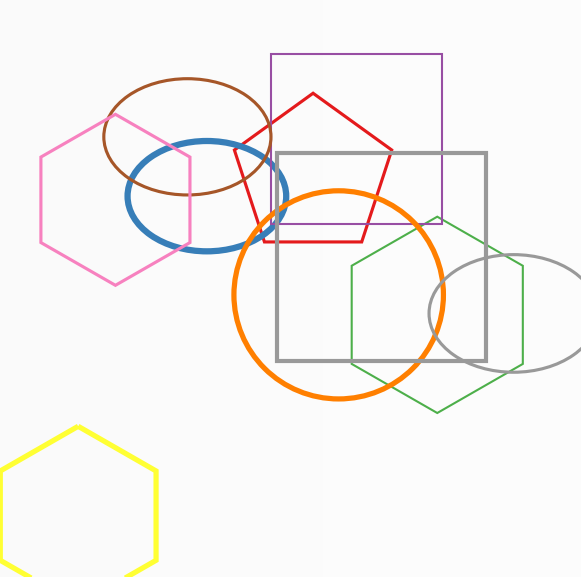[{"shape": "pentagon", "thickness": 1.5, "radius": 0.71, "center": [0.539, 0.695]}, {"shape": "oval", "thickness": 3, "radius": 0.68, "center": [0.356, 0.659]}, {"shape": "hexagon", "thickness": 1, "radius": 0.85, "center": [0.752, 0.454]}, {"shape": "square", "thickness": 1, "radius": 0.74, "center": [0.613, 0.759]}, {"shape": "circle", "thickness": 2.5, "radius": 0.9, "center": [0.583, 0.489]}, {"shape": "hexagon", "thickness": 2.5, "radius": 0.77, "center": [0.134, 0.106]}, {"shape": "oval", "thickness": 1.5, "radius": 0.72, "center": [0.322, 0.762]}, {"shape": "hexagon", "thickness": 1.5, "radius": 0.74, "center": [0.199, 0.653]}, {"shape": "square", "thickness": 2, "radius": 0.9, "center": [0.656, 0.554]}, {"shape": "oval", "thickness": 1.5, "radius": 0.73, "center": [0.884, 0.456]}]